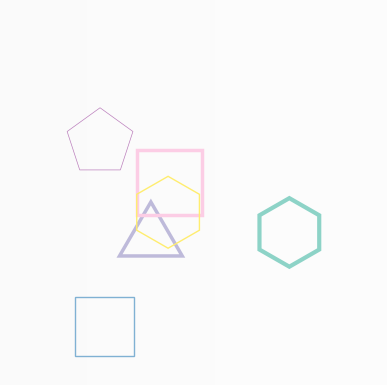[{"shape": "hexagon", "thickness": 3, "radius": 0.45, "center": [0.747, 0.396]}, {"shape": "triangle", "thickness": 2.5, "radius": 0.47, "center": [0.389, 0.382]}, {"shape": "square", "thickness": 1, "radius": 0.38, "center": [0.27, 0.152]}, {"shape": "square", "thickness": 2.5, "radius": 0.42, "center": [0.438, 0.525]}, {"shape": "pentagon", "thickness": 0.5, "radius": 0.45, "center": [0.258, 0.631]}, {"shape": "hexagon", "thickness": 1, "radius": 0.47, "center": [0.434, 0.449]}]